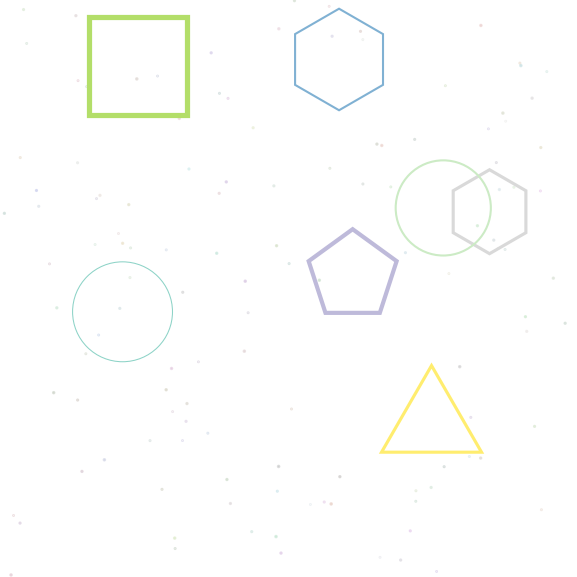[{"shape": "circle", "thickness": 0.5, "radius": 0.43, "center": [0.212, 0.459]}, {"shape": "pentagon", "thickness": 2, "radius": 0.4, "center": [0.611, 0.522]}, {"shape": "hexagon", "thickness": 1, "radius": 0.44, "center": [0.587, 0.896]}, {"shape": "square", "thickness": 2.5, "radius": 0.42, "center": [0.239, 0.885]}, {"shape": "hexagon", "thickness": 1.5, "radius": 0.36, "center": [0.848, 0.633]}, {"shape": "circle", "thickness": 1, "radius": 0.41, "center": [0.768, 0.639]}, {"shape": "triangle", "thickness": 1.5, "radius": 0.5, "center": [0.747, 0.266]}]